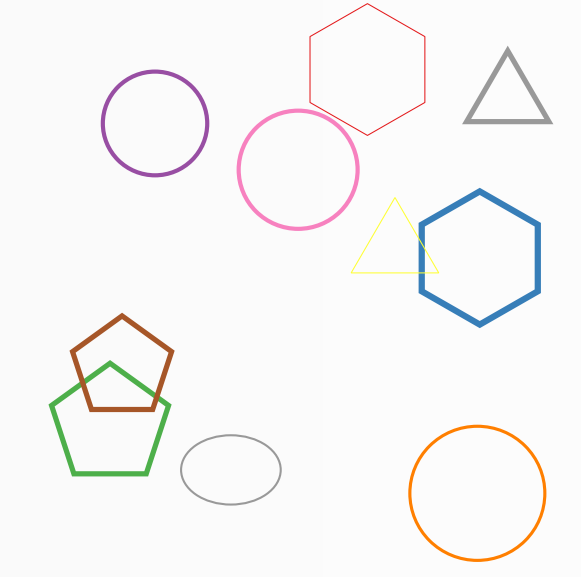[{"shape": "hexagon", "thickness": 0.5, "radius": 0.57, "center": [0.632, 0.879]}, {"shape": "hexagon", "thickness": 3, "radius": 0.58, "center": [0.825, 0.552]}, {"shape": "pentagon", "thickness": 2.5, "radius": 0.53, "center": [0.189, 0.264]}, {"shape": "circle", "thickness": 2, "radius": 0.45, "center": [0.267, 0.785]}, {"shape": "circle", "thickness": 1.5, "radius": 0.58, "center": [0.821, 0.145]}, {"shape": "triangle", "thickness": 0.5, "radius": 0.44, "center": [0.68, 0.57]}, {"shape": "pentagon", "thickness": 2.5, "radius": 0.45, "center": [0.21, 0.363]}, {"shape": "circle", "thickness": 2, "radius": 0.51, "center": [0.513, 0.705]}, {"shape": "triangle", "thickness": 2.5, "radius": 0.41, "center": [0.874, 0.829]}, {"shape": "oval", "thickness": 1, "radius": 0.43, "center": [0.397, 0.185]}]